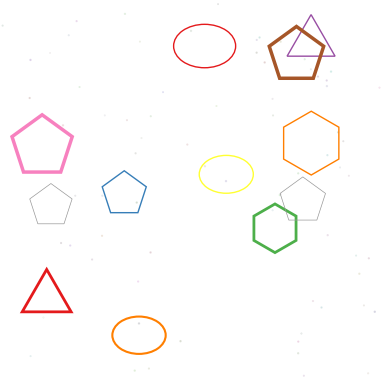[{"shape": "oval", "thickness": 1, "radius": 0.4, "center": [0.532, 0.88]}, {"shape": "triangle", "thickness": 2, "radius": 0.37, "center": [0.121, 0.227]}, {"shape": "pentagon", "thickness": 1, "radius": 0.3, "center": [0.323, 0.496]}, {"shape": "hexagon", "thickness": 2, "radius": 0.32, "center": [0.714, 0.407]}, {"shape": "triangle", "thickness": 1, "radius": 0.36, "center": [0.808, 0.89]}, {"shape": "hexagon", "thickness": 1, "radius": 0.41, "center": [0.808, 0.628]}, {"shape": "oval", "thickness": 1.5, "radius": 0.35, "center": [0.361, 0.129]}, {"shape": "oval", "thickness": 1, "radius": 0.35, "center": [0.588, 0.547]}, {"shape": "pentagon", "thickness": 2.5, "radius": 0.37, "center": [0.77, 0.857]}, {"shape": "pentagon", "thickness": 2.5, "radius": 0.41, "center": [0.109, 0.62]}, {"shape": "pentagon", "thickness": 0.5, "radius": 0.29, "center": [0.132, 0.465]}, {"shape": "pentagon", "thickness": 0.5, "radius": 0.31, "center": [0.787, 0.479]}]